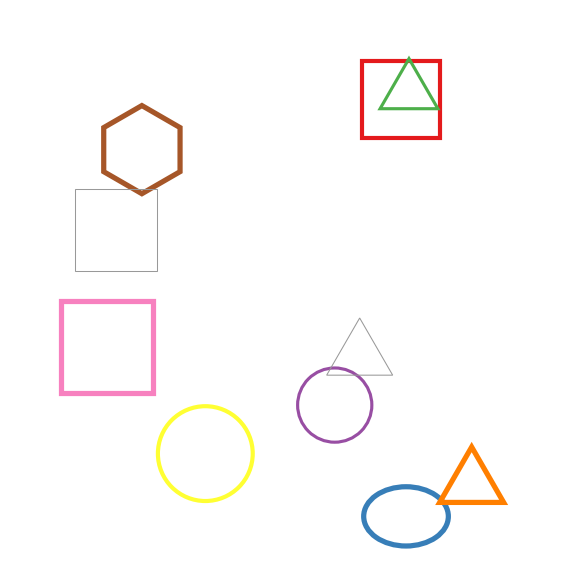[{"shape": "square", "thickness": 2, "radius": 0.34, "center": [0.694, 0.827]}, {"shape": "oval", "thickness": 2.5, "radius": 0.37, "center": [0.703, 0.105]}, {"shape": "triangle", "thickness": 1.5, "radius": 0.29, "center": [0.708, 0.84]}, {"shape": "circle", "thickness": 1.5, "radius": 0.32, "center": [0.58, 0.298]}, {"shape": "triangle", "thickness": 2.5, "radius": 0.32, "center": [0.817, 0.161]}, {"shape": "circle", "thickness": 2, "radius": 0.41, "center": [0.356, 0.214]}, {"shape": "hexagon", "thickness": 2.5, "radius": 0.38, "center": [0.246, 0.74]}, {"shape": "square", "thickness": 2.5, "radius": 0.4, "center": [0.185, 0.398]}, {"shape": "square", "thickness": 0.5, "radius": 0.35, "center": [0.201, 0.601]}, {"shape": "triangle", "thickness": 0.5, "radius": 0.33, "center": [0.623, 0.382]}]